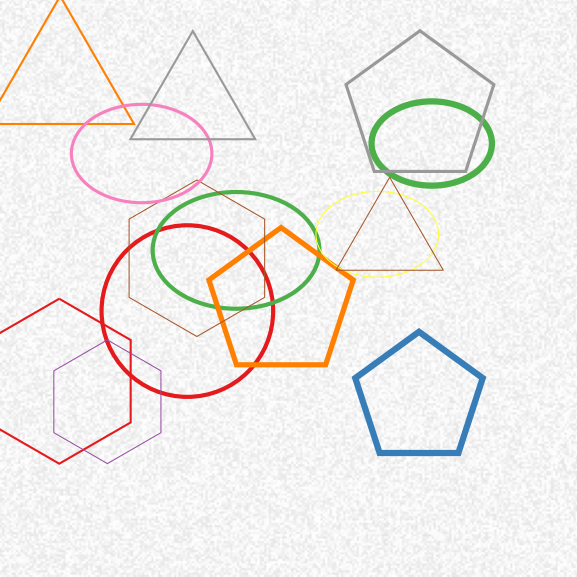[{"shape": "circle", "thickness": 2, "radius": 0.74, "center": [0.324, 0.46]}, {"shape": "hexagon", "thickness": 1, "radius": 0.71, "center": [0.103, 0.339]}, {"shape": "pentagon", "thickness": 3, "radius": 0.58, "center": [0.726, 0.309]}, {"shape": "oval", "thickness": 3, "radius": 0.52, "center": [0.748, 0.751]}, {"shape": "oval", "thickness": 2, "radius": 0.72, "center": [0.409, 0.566]}, {"shape": "hexagon", "thickness": 0.5, "radius": 0.54, "center": [0.186, 0.303]}, {"shape": "pentagon", "thickness": 2.5, "radius": 0.66, "center": [0.487, 0.474]}, {"shape": "triangle", "thickness": 1, "radius": 0.74, "center": [0.104, 0.858]}, {"shape": "oval", "thickness": 0.5, "radius": 0.53, "center": [0.653, 0.593]}, {"shape": "hexagon", "thickness": 0.5, "radius": 0.68, "center": [0.341, 0.552]}, {"shape": "triangle", "thickness": 0.5, "radius": 0.54, "center": [0.675, 0.585]}, {"shape": "oval", "thickness": 1.5, "radius": 0.61, "center": [0.245, 0.733]}, {"shape": "triangle", "thickness": 1, "radius": 0.62, "center": [0.334, 0.82]}, {"shape": "pentagon", "thickness": 1.5, "radius": 0.67, "center": [0.727, 0.811]}]